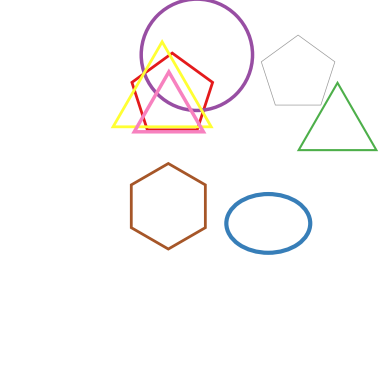[{"shape": "pentagon", "thickness": 2, "radius": 0.55, "center": [0.447, 0.752]}, {"shape": "oval", "thickness": 3, "radius": 0.54, "center": [0.697, 0.42]}, {"shape": "triangle", "thickness": 1.5, "radius": 0.58, "center": [0.877, 0.668]}, {"shape": "circle", "thickness": 2.5, "radius": 0.72, "center": [0.511, 0.858]}, {"shape": "triangle", "thickness": 2, "radius": 0.74, "center": [0.421, 0.744]}, {"shape": "hexagon", "thickness": 2, "radius": 0.56, "center": [0.437, 0.464]}, {"shape": "triangle", "thickness": 2.5, "radius": 0.52, "center": [0.439, 0.71]}, {"shape": "pentagon", "thickness": 0.5, "radius": 0.5, "center": [0.774, 0.808]}]